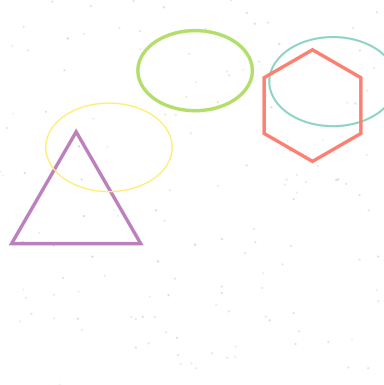[{"shape": "oval", "thickness": 1.5, "radius": 0.83, "center": [0.865, 0.788]}, {"shape": "hexagon", "thickness": 2.5, "radius": 0.72, "center": [0.812, 0.726]}, {"shape": "oval", "thickness": 2.5, "radius": 0.74, "center": [0.507, 0.816]}, {"shape": "triangle", "thickness": 2.5, "radius": 0.97, "center": [0.198, 0.464]}, {"shape": "oval", "thickness": 1, "radius": 0.82, "center": [0.283, 0.617]}]